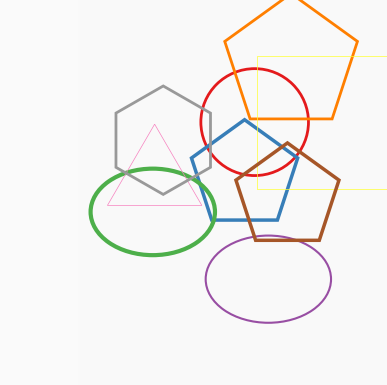[{"shape": "circle", "thickness": 2, "radius": 0.69, "center": [0.657, 0.683]}, {"shape": "pentagon", "thickness": 2.5, "radius": 0.72, "center": [0.631, 0.545]}, {"shape": "oval", "thickness": 3, "radius": 0.8, "center": [0.394, 0.45]}, {"shape": "oval", "thickness": 1.5, "radius": 0.81, "center": [0.693, 0.275]}, {"shape": "pentagon", "thickness": 2, "radius": 0.9, "center": [0.751, 0.837]}, {"shape": "square", "thickness": 0.5, "radius": 0.86, "center": [0.837, 0.682]}, {"shape": "pentagon", "thickness": 2.5, "radius": 0.7, "center": [0.742, 0.489]}, {"shape": "triangle", "thickness": 0.5, "radius": 0.7, "center": [0.399, 0.537]}, {"shape": "hexagon", "thickness": 2, "radius": 0.7, "center": [0.421, 0.636]}]